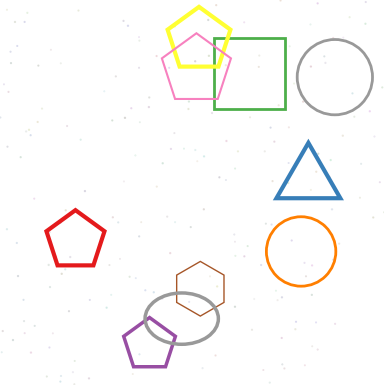[{"shape": "pentagon", "thickness": 3, "radius": 0.4, "center": [0.196, 0.375]}, {"shape": "triangle", "thickness": 3, "radius": 0.48, "center": [0.801, 0.533]}, {"shape": "square", "thickness": 2, "radius": 0.46, "center": [0.647, 0.809]}, {"shape": "pentagon", "thickness": 2.5, "radius": 0.35, "center": [0.388, 0.105]}, {"shape": "circle", "thickness": 2, "radius": 0.45, "center": [0.782, 0.347]}, {"shape": "pentagon", "thickness": 3, "radius": 0.43, "center": [0.517, 0.896]}, {"shape": "hexagon", "thickness": 1, "radius": 0.35, "center": [0.52, 0.25]}, {"shape": "pentagon", "thickness": 1.5, "radius": 0.47, "center": [0.51, 0.819]}, {"shape": "oval", "thickness": 2.5, "radius": 0.48, "center": [0.472, 0.172]}, {"shape": "circle", "thickness": 2, "radius": 0.49, "center": [0.87, 0.8]}]